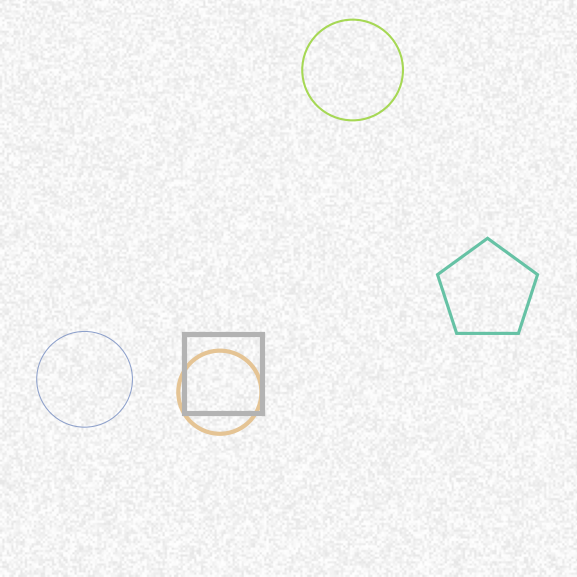[{"shape": "pentagon", "thickness": 1.5, "radius": 0.46, "center": [0.844, 0.495]}, {"shape": "circle", "thickness": 0.5, "radius": 0.41, "center": [0.146, 0.342]}, {"shape": "circle", "thickness": 1, "radius": 0.44, "center": [0.611, 0.878]}, {"shape": "circle", "thickness": 2, "radius": 0.36, "center": [0.381, 0.32]}, {"shape": "square", "thickness": 2.5, "radius": 0.34, "center": [0.386, 0.352]}]